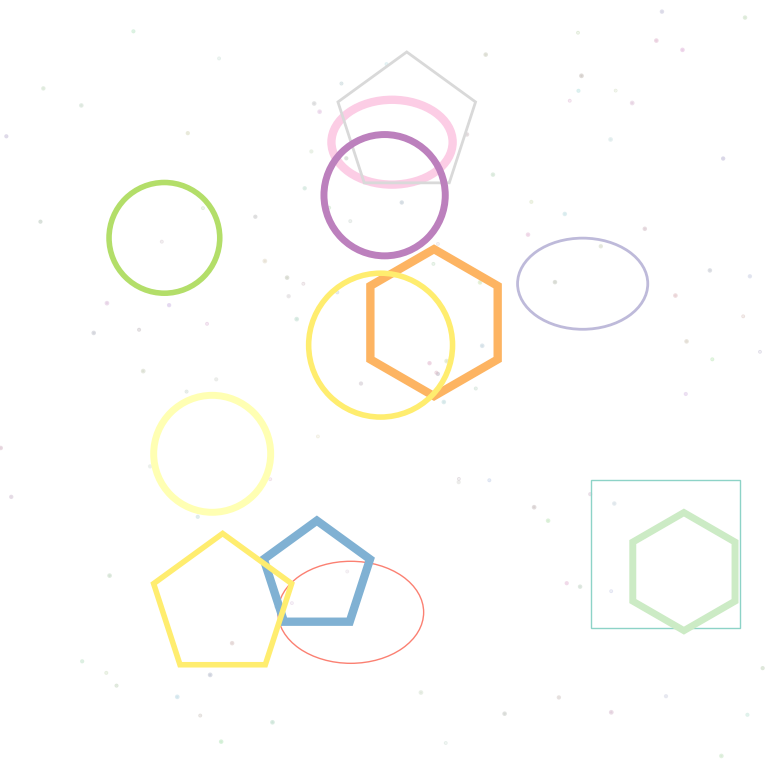[{"shape": "square", "thickness": 0.5, "radius": 0.48, "center": [0.864, 0.281]}, {"shape": "circle", "thickness": 2.5, "radius": 0.38, "center": [0.276, 0.411]}, {"shape": "oval", "thickness": 1, "radius": 0.42, "center": [0.757, 0.632]}, {"shape": "oval", "thickness": 0.5, "radius": 0.47, "center": [0.456, 0.205]}, {"shape": "pentagon", "thickness": 3, "radius": 0.36, "center": [0.412, 0.251]}, {"shape": "hexagon", "thickness": 3, "radius": 0.48, "center": [0.564, 0.581]}, {"shape": "circle", "thickness": 2, "radius": 0.36, "center": [0.213, 0.691]}, {"shape": "oval", "thickness": 3, "radius": 0.39, "center": [0.509, 0.815]}, {"shape": "pentagon", "thickness": 1, "radius": 0.47, "center": [0.528, 0.839]}, {"shape": "circle", "thickness": 2.5, "radius": 0.39, "center": [0.499, 0.746]}, {"shape": "hexagon", "thickness": 2.5, "radius": 0.38, "center": [0.888, 0.258]}, {"shape": "pentagon", "thickness": 2, "radius": 0.47, "center": [0.289, 0.213]}, {"shape": "circle", "thickness": 2, "radius": 0.47, "center": [0.494, 0.552]}]